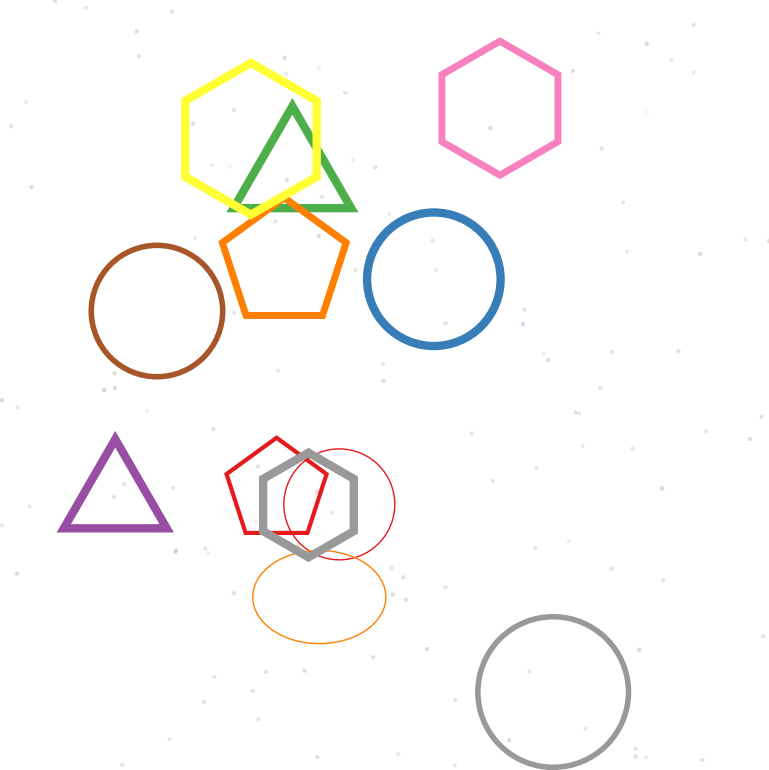[{"shape": "pentagon", "thickness": 1.5, "radius": 0.34, "center": [0.359, 0.363]}, {"shape": "circle", "thickness": 0.5, "radius": 0.36, "center": [0.441, 0.345]}, {"shape": "circle", "thickness": 3, "radius": 0.43, "center": [0.563, 0.637]}, {"shape": "triangle", "thickness": 3, "radius": 0.44, "center": [0.38, 0.774]}, {"shape": "triangle", "thickness": 3, "radius": 0.39, "center": [0.15, 0.352]}, {"shape": "pentagon", "thickness": 2.5, "radius": 0.42, "center": [0.369, 0.659]}, {"shape": "oval", "thickness": 0.5, "radius": 0.43, "center": [0.415, 0.225]}, {"shape": "hexagon", "thickness": 3, "radius": 0.49, "center": [0.326, 0.82]}, {"shape": "circle", "thickness": 2, "radius": 0.43, "center": [0.204, 0.596]}, {"shape": "hexagon", "thickness": 2.5, "radius": 0.44, "center": [0.649, 0.86]}, {"shape": "circle", "thickness": 2, "radius": 0.49, "center": [0.718, 0.101]}, {"shape": "hexagon", "thickness": 3, "radius": 0.34, "center": [0.401, 0.344]}]